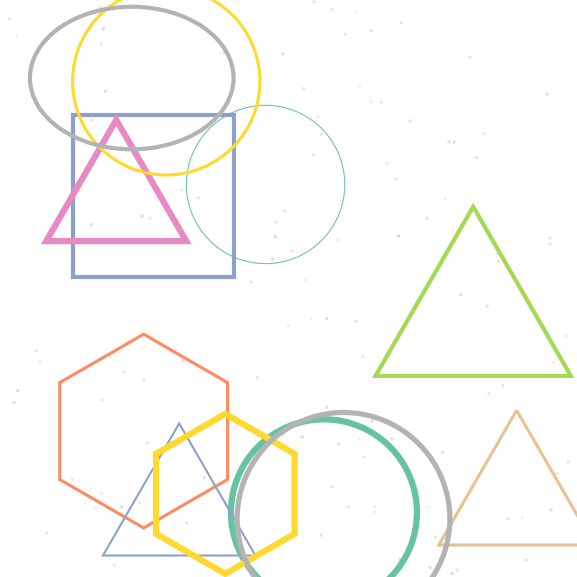[{"shape": "circle", "thickness": 3, "radius": 0.81, "center": [0.561, 0.112]}, {"shape": "circle", "thickness": 0.5, "radius": 0.69, "center": [0.46, 0.68]}, {"shape": "hexagon", "thickness": 1.5, "radius": 0.84, "center": [0.249, 0.253]}, {"shape": "square", "thickness": 2, "radius": 0.7, "center": [0.266, 0.66]}, {"shape": "triangle", "thickness": 1, "radius": 0.76, "center": [0.31, 0.113]}, {"shape": "triangle", "thickness": 3, "radius": 0.7, "center": [0.201, 0.652]}, {"shape": "triangle", "thickness": 2, "radius": 0.98, "center": [0.819, 0.446]}, {"shape": "hexagon", "thickness": 3, "radius": 0.69, "center": [0.39, 0.144]}, {"shape": "circle", "thickness": 1.5, "radius": 0.81, "center": [0.288, 0.858]}, {"shape": "triangle", "thickness": 1.5, "radius": 0.78, "center": [0.895, 0.133]}, {"shape": "oval", "thickness": 2, "radius": 0.88, "center": [0.228, 0.864]}, {"shape": "circle", "thickness": 2.5, "radius": 0.92, "center": [0.595, 0.101]}]